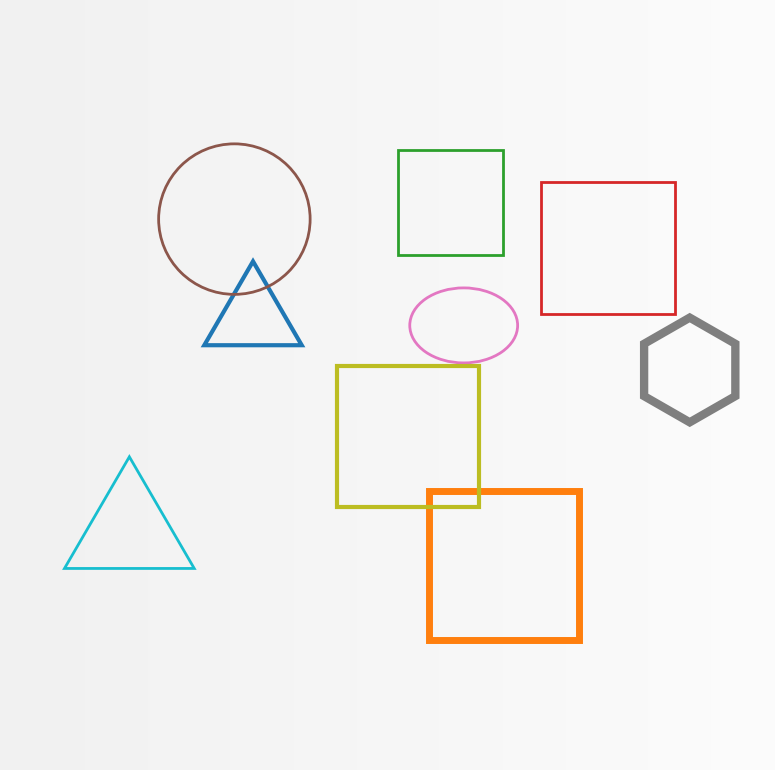[{"shape": "triangle", "thickness": 1.5, "radius": 0.36, "center": [0.326, 0.588]}, {"shape": "square", "thickness": 2.5, "radius": 0.48, "center": [0.651, 0.265]}, {"shape": "square", "thickness": 1, "radius": 0.34, "center": [0.581, 0.737]}, {"shape": "square", "thickness": 1, "radius": 0.43, "center": [0.785, 0.678]}, {"shape": "circle", "thickness": 1, "radius": 0.49, "center": [0.302, 0.715]}, {"shape": "oval", "thickness": 1, "radius": 0.35, "center": [0.598, 0.577]}, {"shape": "hexagon", "thickness": 3, "radius": 0.34, "center": [0.89, 0.52]}, {"shape": "square", "thickness": 1.5, "radius": 0.46, "center": [0.527, 0.433]}, {"shape": "triangle", "thickness": 1, "radius": 0.48, "center": [0.167, 0.31]}]